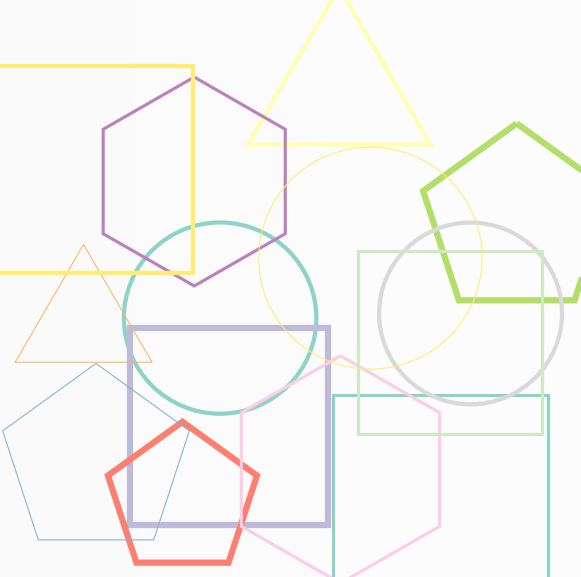[{"shape": "square", "thickness": 1.5, "radius": 0.93, "center": [0.758, 0.13]}, {"shape": "circle", "thickness": 2, "radius": 0.83, "center": [0.379, 0.448]}, {"shape": "triangle", "thickness": 2, "radius": 0.91, "center": [0.583, 0.84]}, {"shape": "square", "thickness": 3, "radius": 0.85, "center": [0.394, 0.261]}, {"shape": "pentagon", "thickness": 3, "radius": 0.67, "center": [0.314, 0.134]}, {"shape": "pentagon", "thickness": 0.5, "radius": 0.84, "center": [0.165, 0.201]}, {"shape": "triangle", "thickness": 0.5, "radius": 0.68, "center": [0.144, 0.44]}, {"shape": "pentagon", "thickness": 3, "radius": 0.85, "center": [0.889, 0.616]}, {"shape": "hexagon", "thickness": 1.5, "radius": 0.98, "center": [0.586, 0.186]}, {"shape": "circle", "thickness": 2, "radius": 0.79, "center": [0.81, 0.456]}, {"shape": "hexagon", "thickness": 1.5, "radius": 0.9, "center": [0.334, 0.685]}, {"shape": "square", "thickness": 1.5, "radius": 0.79, "center": [0.774, 0.406]}, {"shape": "circle", "thickness": 0.5, "radius": 0.96, "center": [0.637, 0.552]}, {"shape": "square", "thickness": 2, "radius": 0.9, "center": [0.152, 0.706]}]